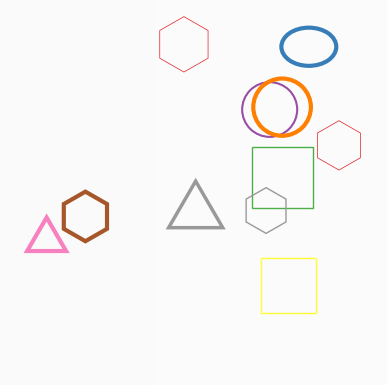[{"shape": "hexagon", "thickness": 0.5, "radius": 0.36, "center": [0.475, 0.885]}, {"shape": "hexagon", "thickness": 0.5, "radius": 0.32, "center": [0.875, 0.622]}, {"shape": "oval", "thickness": 3, "radius": 0.35, "center": [0.797, 0.879]}, {"shape": "square", "thickness": 1, "radius": 0.4, "center": [0.729, 0.54]}, {"shape": "circle", "thickness": 1.5, "radius": 0.36, "center": [0.696, 0.716]}, {"shape": "circle", "thickness": 3, "radius": 0.37, "center": [0.728, 0.722]}, {"shape": "square", "thickness": 1, "radius": 0.36, "center": [0.744, 0.257]}, {"shape": "hexagon", "thickness": 3, "radius": 0.32, "center": [0.22, 0.438]}, {"shape": "triangle", "thickness": 3, "radius": 0.29, "center": [0.12, 0.377]}, {"shape": "triangle", "thickness": 2.5, "radius": 0.4, "center": [0.505, 0.449]}, {"shape": "hexagon", "thickness": 1, "radius": 0.3, "center": [0.687, 0.453]}]